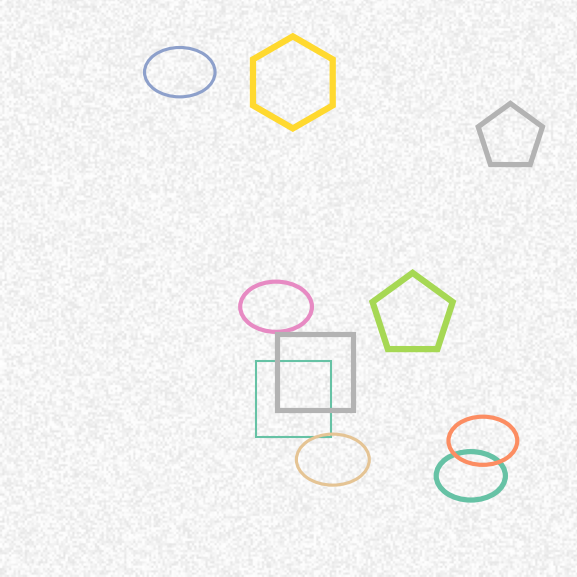[{"shape": "square", "thickness": 1, "radius": 0.33, "center": [0.508, 0.308]}, {"shape": "oval", "thickness": 2.5, "radius": 0.3, "center": [0.815, 0.175]}, {"shape": "oval", "thickness": 2, "radius": 0.3, "center": [0.836, 0.236]}, {"shape": "oval", "thickness": 1.5, "radius": 0.31, "center": [0.311, 0.874]}, {"shape": "oval", "thickness": 2, "radius": 0.31, "center": [0.478, 0.468]}, {"shape": "pentagon", "thickness": 3, "radius": 0.36, "center": [0.714, 0.454]}, {"shape": "hexagon", "thickness": 3, "radius": 0.4, "center": [0.507, 0.856]}, {"shape": "oval", "thickness": 1.5, "radius": 0.32, "center": [0.576, 0.203]}, {"shape": "square", "thickness": 2.5, "radius": 0.33, "center": [0.546, 0.355]}, {"shape": "pentagon", "thickness": 2.5, "radius": 0.29, "center": [0.884, 0.762]}]